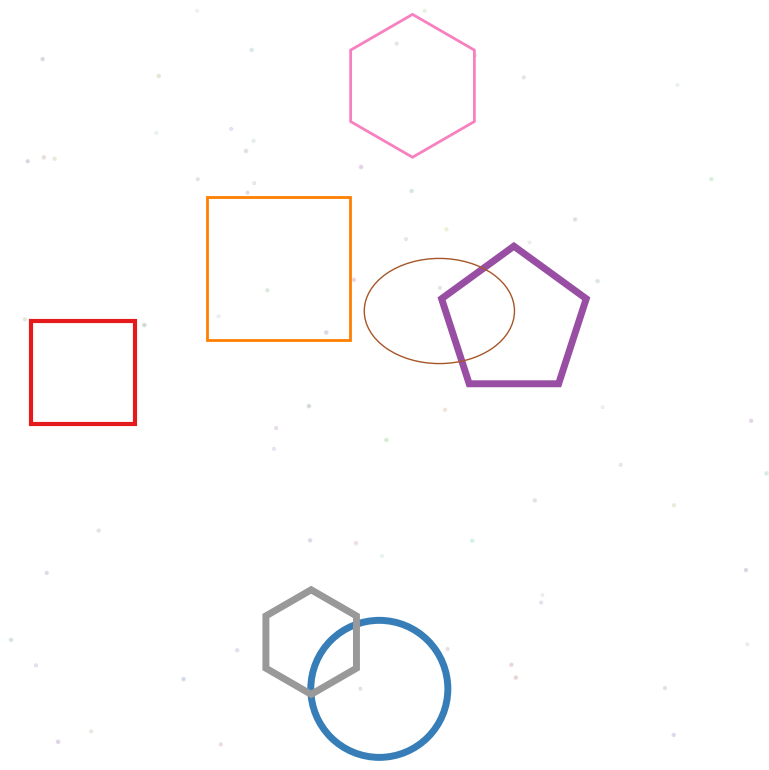[{"shape": "square", "thickness": 1.5, "radius": 0.34, "center": [0.108, 0.516]}, {"shape": "circle", "thickness": 2.5, "radius": 0.44, "center": [0.493, 0.105]}, {"shape": "pentagon", "thickness": 2.5, "radius": 0.49, "center": [0.667, 0.582]}, {"shape": "square", "thickness": 1, "radius": 0.46, "center": [0.362, 0.652]}, {"shape": "oval", "thickness": 0.5, "radius": 0.49, "center": [0.571, 0.596]}, {"shape": "hexagon", "thickness": 1, "radius": 0.46, "center": [0.536, 0.889]}, {"shape": "hexagon", "thickness": 2.5, "radius": 0.34, "center": [0.404, 0.166]}]